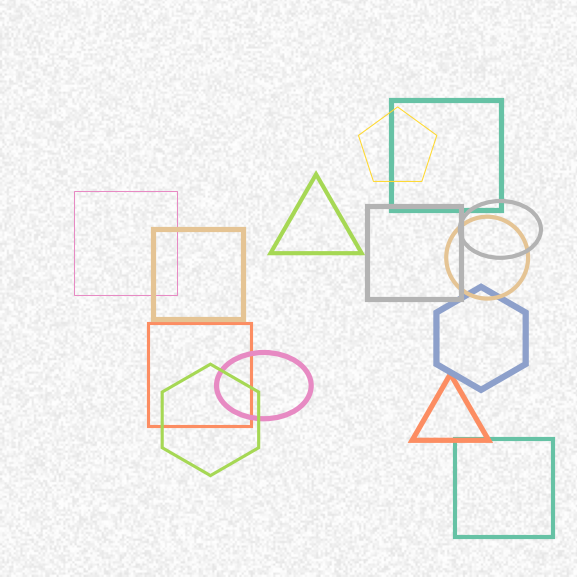[{"shape": "square", "thickness": 2, "radius": 0.42, "center": [0.873, 0.153]}, {"shape": "square", "thickness": 2.5, "radius": 0.48, "center": [0.772, 0.731]}, {"shape": "square", "thickness": 1.5, "radius": 0.45, "center": [0.346, 0.351]}, {"shape": "triangle", "thickness": 2.5, "radius": 0.38, "center": [0.78, 0.275]}, {"shape": "hexagon", "thickness": 3, "radius": 0.45, "center": [0.833, 0.413]}, {"shape": "oval", "thickness": 2.5, "radius": 0.41, "center": [0.457, 0.331]}, {"shape": "square", "thickness": 0.5, "radius": 0.45, "center": [0.217, 0.578]}, {"shape": "hexagon", "thickness": 1.5, "radius": 0.48, "center": [0.364, 0.272]}, {"shape": "triangle", "thickness": 2, "radius": 0.46, "center": [0.547, 0.606]}, {"shape": "pentagon", "thickness": 0.5, "radius": 0.36, "center": [0.689, 0.743]}, {"shape": "circle", "thickness": 2, "radius": 0.35, "center": [0.844, 0.553]}, {"shape": "square", "thickness": 2.5, "radius": 0.39, "center": [0.343, 0.524]}, {"shape": "square", "thickness": 2.5, "radius": 0.4, "center": [0.717, 0.562]}, {"shape": "oval", "thickness": 2, "radius": 0.35, "center": [0.866, 0.602]}]